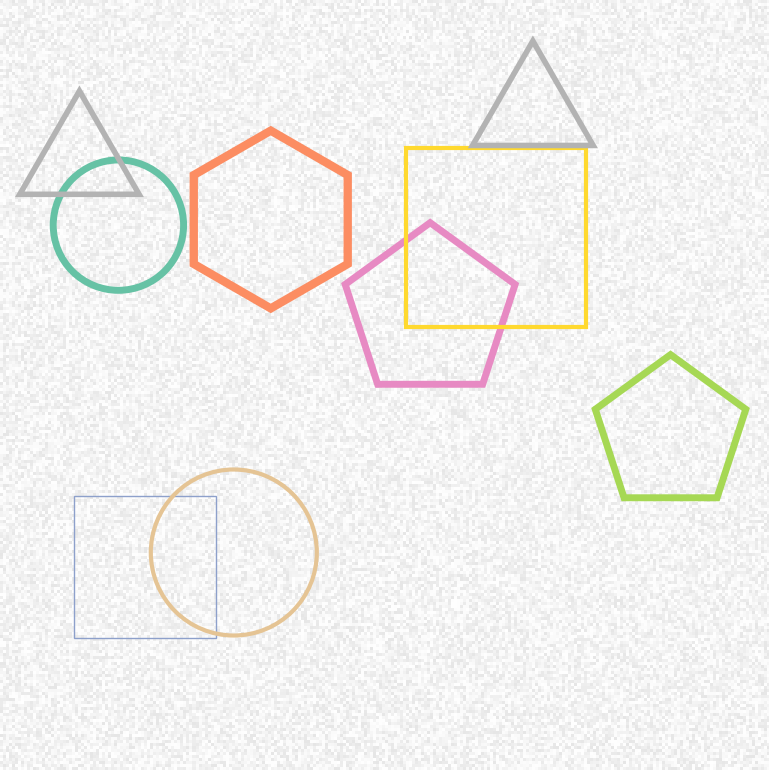[{"shape": "circle", "thickness": 2.5, "radius": 0.42, "center": [0.154, 0.708]}, {"shape": "hexagon", "thickness": 3, "radius": 0.58, "center": [0.352, 0.715]}, {"shape": "square", "thickness": 0.5, "radius": 0.46, "center": [0.188, 0.263]}, {"shape": "pentagon", "thickness": 2.5, "radius": 0.58, "center": [0.559, 0.595]}, {"shape": "pentagon", "thickness": 2.5, "radius": 0.51, "center": [0.871, 0.437]}, {"shape": "square", "thickness": 1.5, "radius": 0.58, "center": [0.644, 0.692]}, {"shape": "circle", "thickness": 1.5, "radius": 0.54, "center": [0.304, 0.282]}, {"shape": "triangle", "thickness": 2, "radius": 0.45, "center": [0.103, 0.792]}, {"shape": "triangle", "thickness": 2, "radius": 0.45, "center": [0.692, 0.856]}]